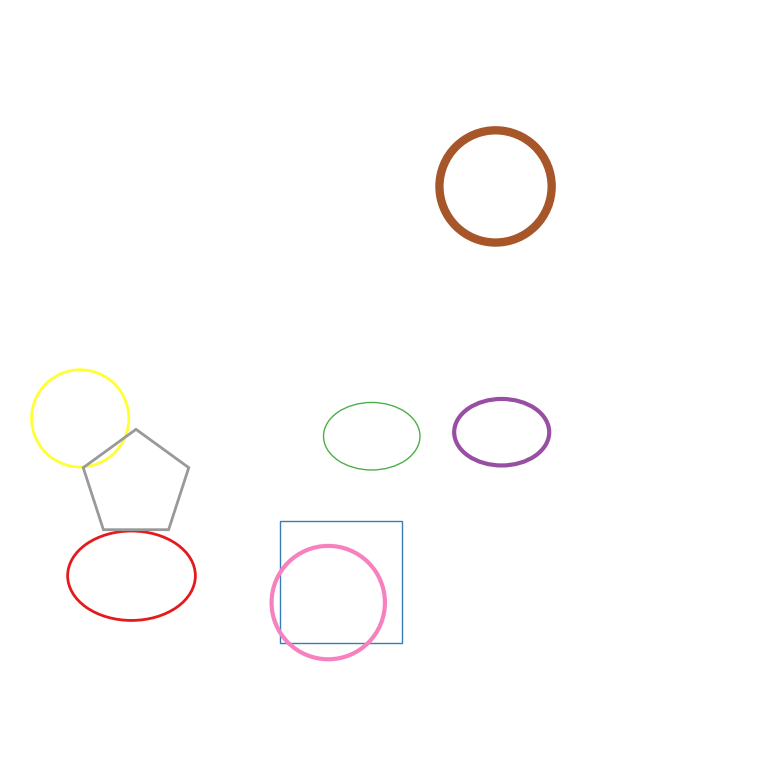[{"shape": "oval", "thickness": 1, "radius": 0.41, "center": [0.171, 0.252]}, {"shape": "square", "thickness": 0.5, "radius": 0.4, "center": [0.443, 0.244]}, {"shape": "oval", "thickness": 0.5, "radius": 0.31, "center": [0.483, 0.433]}, {"shape": "oval", "thickness": 1.5, "radius": 0.31, "center": [0.652, 0.439]}, {"shape": "circle", "thickness": 1, "radius": 0.32, "center": [0.104, 0.457]}, {"shape": "circle", "thickness": 3, "radius": 0.36, "center": [0.644, 0.758]}, {"shape": "circle", "thickness": 1.5, "radius": 0.37, "center": [0.426, 0.217]}, {"shape": "pentagon", "thickness": 1, "radius": 0.36, "center": [0.177, 0.37]}]